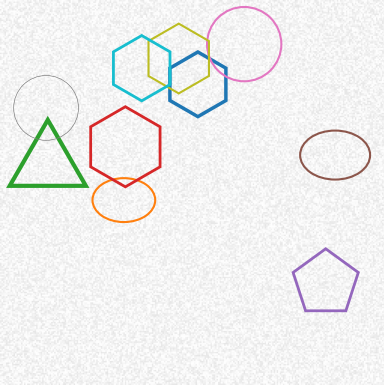[{"shape": "hexagon", "thickness": 2.5, "radius": 0.42, "center": [0.514, 0.781]}, {"shape": "oval", "thickness": 1.5, "radius": 0.41, "center": [0.322, 0.48]}, {"shape": "triangle", "thickness": 3, "radius": 0.57, "center": [0.124, 0.574]}, {"shape": "hexagon", "thickness": 2, "radius": 0.52, "center": [0.326, 0.619]}, {"shape": "pentagon", "thickness": 2, "radius": 0.45, "center": [0.846, 0.265]}, {"shape": "oval", "thickness": 1.5, "radius": 0.45, "center": [0.87, 0.597]}, {"shape": "circle", "thickness": 1.5, "radius": 0.48, "center": [0.634, 0.885]}, {"shape": "circle", "thickness": 0.5, "radius": 0.42, "center": [0.12, 0.72]}, {"shape": "hexagon", "thickness": 1.5, "radius": 0.45, "center": [0.464, 0.848]}, {"shape": "hexagon", "thickness": 2, "radius": 0.42, "center": [0.368, 0.823]}]